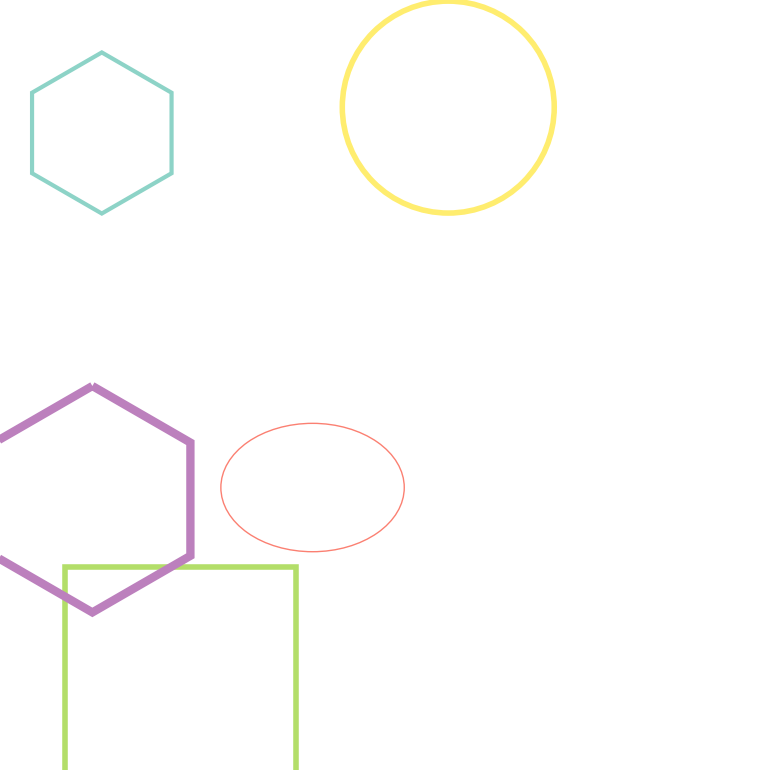[{"shape": "hexagon", "thickness": 1.5, "radius": 0.52, "center": [0.132, 0.827]}, {"shape": "oval", "thickness": 0.5, "radius": 0.6, "center": [0.406, 0.367]}, {"shape": "square", "thickness": 2, "radius": 0.75, "center": [0.235, 0.114]}, {"shape": "hexagon", "thickness": 3, "radius": 0.74, "center": [0.12, 0.352]}, {"shape": "circle", "thickness": 2, "radius": 0.69, "center": [0.582, 0.861]}]